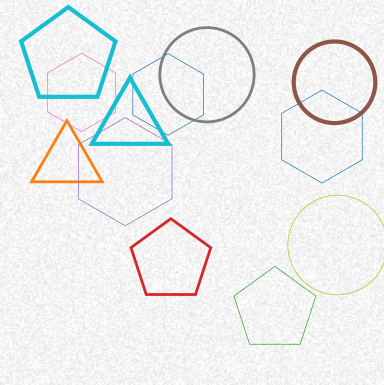[{"shape": "hexagon", "thickness": 0.5, "radius": 0.6, "center": [0.836, 0.645]}, {"shape": "hexagon", "thickness": 0.5, "radius": 0.53, "center": [0.437, 0.755]}, {"shape": "triangle", "thickness": 2, "radius": 0.53, "center": [0.174, 0.581]}, {"shape": "pentagon", "thickness": 0.5, "radius": 0.56, "center": [0.714, 0.196]}, {"shape": "pentagon", "thickness": 2, "radius": 0.54, "center": [0.444, 0.323]}, {"shape": "hexagon", "thickness": 0.5, "radius": 0.7, "center": [0.325, 0.554]}, {"shape": "circle", "thickness": 3, "radius": 0.53, "center": [0.869, 0.786]}, {"shape": "hexagon", "thickness": 0.5, "radius": 0.51, "center": [0.212, 0.76]}, {"shape": "circle", "thickness": 2, "radius": 0.61, "center": [0.538, 0.806]}, {"shape": "circle", "thickness": 0.5, "radius": 0.65, "center": [0.877, 0.364]}, {"shape": "pentagon", "thickness": 3, "radius": 0.64, "center": [0.177, 0.853]}, {"shape": "triangle", "thickness": 3, "radius": 0.57, "center": [0.338, 0.684]}]